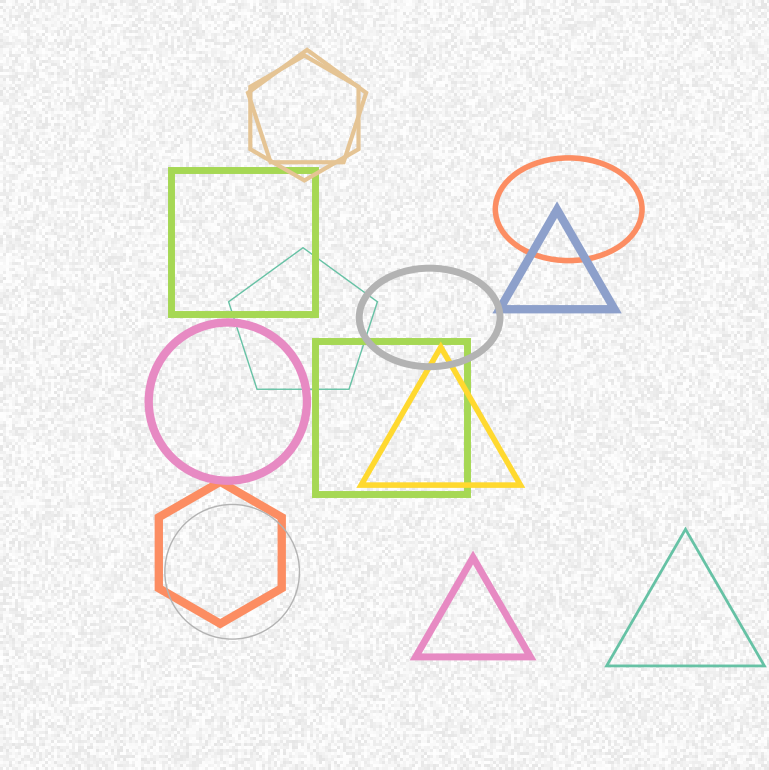[{"shape": "triangle", "thickness": 1, "radius": 0.59, "center": [0.89, 0.194]}, {"shape": "pentagon", "thickness": 0.5, "radius": 0.51, "center": [0.394, 0.577]}, {"shape": "hexagon", "thickness": 3, "radius": 0.46, "center": [0.286, 0.282]}, {"shape": "oval", "thickness": 2, "radius": 0.48, "center": [0.739, 0.728]}, {"shape": "triangle", "thickness": 3, "radius": 0.43, "center": [0.723, 0.641]}, {"shape": "circle", "thickness": 3, "radius": 0.51, "center": [0.296, 0.478]}, {"shape": "triangle", "thickness": 2.5, "radius": 0.43, "center": [0.614, 0.19]}, {"shape": "square", "thickness": 2.5, "radius": 0.47, "center": [0.316, 0.686]}, {"shape": "square", "thickness": 2.5, "radius": 0.49, "center": [0.508, 0.458]}, {"shape": "triangle", "thickness": 2, "radius": 0.6, "center": [0.572, 0.43]}, {"shape": "pentagon", "thickness": 1.5, "radius": 0.4, "center": [0.399, 0.855]}, {"shape": "hexagon", "thickness": 1.5, "radius": 0.41, "center": [0.395, 0.847]}, {"shape": "circle", "thickness": 0.5, "radius": 0.44, "center": [0.302, 0.257]}, {"shape": "oval", "thickness": 2.5, "radius": 0.46, "center": [0.558, 0.588]}]